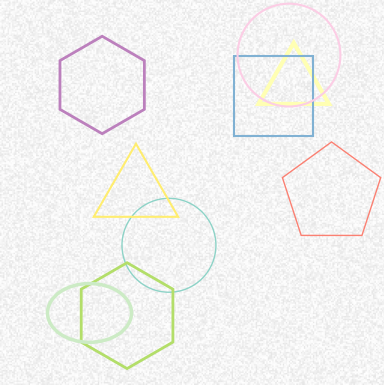[{"shape": "circle", "thickness": 1, "radius": 0.61, "center": [0.439, 0.363]}, {"shape": "triangle", "thickness": 3, "radius": 0.53, "center": [0.763, 0.783]}, {"shape": "pentagon", "thickness": 1, "radius": 0.67, "center": [0.861, 0.497]}, {"shape": "square", "thickness": 1.5, "radius": 0.52, "center": [0.71, 0.751]}, {"shape": "hexagon", "thickness": 2, "radius": 0.69, "center": [0.33, 0.18]}, {"shape": "circle", "thickness": 1.5, "radius": 0.67, "center": [0.751, 0.857]}, {"shape": "hexagon", "thickness": 2, "radius": 0.63, "center": [0.265, 0.779]}, {"shape": "oval", "thickness": 2.5, "radius": 0.55, "center": [0.232, 0.187]}, {"shape": "triangle", "thickness": 1.5, "radius": 0.63, "center": [0.353, 0.5]}]